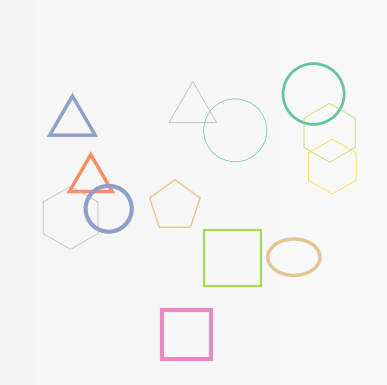[{"shape": "circle", "thickness": 2, "radius": 0.39, "center": [0.809, 0.756]}, {"shape": "circle", "thickness": 0.5, "radius": 0.41, "center": [0.607, 0.661]}, {"shape": "triangle", "thickness": 2.5, "radius": 0.32, "center": [0.234, 0.534]}, {"shape": "triangle", "thickness": 2.5, "radius": 0.34, "center": [0.187, 0.683]}, {"shape": "circle", "thickness": 3, "radius": 0.3, "center": [0.28, 0.458]}, {"shape": "square", "thickness": 3, "radius": 0.32, "center": [0.48, 0.13]}, {"shape": "hexagon", "thickness": 0.5, "radius": 0.38, "center": [0.851, 0.655]}, {"shape": "square", "thickness": 1.5, "radius": 0.37, "center": [0.6, 0.33]}, {"shape": "hexagon", "thickness": 0.5, "radius": 0.36, "center": [0.858, 0.567]}, {"shape": "oval", "thickness": 2.5, "radius": 0.34, "center": [0.758, 0.332]}, {"shape": "pentagon", "thickness": 1, "radius": 0.34, "center": [0.451, 0.465]}, {"shape": "triangle", "thickness": 0.5, "radius": 0.35, "center": [0.498, 0.717]}, {"shape": "hexagon", "thickness": 0.5, "radius": 0.41, "center": [0.182, 0.434]}]